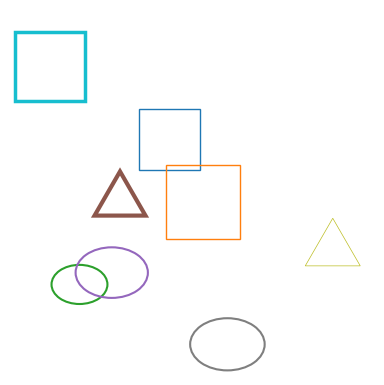[{"shape": "square", "thickness": 1, "radius": 0.4, "center": [0.441, 0.637]}, {"shape": "square", "thickness": 1, "radius": 0.48, "center": [0.527, 0.475]}, {"shape": "oval", "thickness": 1.5, "radius": 0.36, "center": [0.206, 0.261]}, {"shape": "oval", "thickness": 1.5, "radius": 0.47, "center": [0.29, 0.292]}, {"shape": "triangle", "thickness": 3, "radius": 0.38, "center": [0.312, 0.478]}, {"shape": "oval", "thickness": 1.5, "radius": 0.48, "center": [0.591, 0.106]}, {"shape": "triangle", "thickness": 0.5, "radius": 0.41, "center": [0.864, 0.351]}, {"shape": "square", "thickness": 2.5, "radius": 0.45, "center": [0.13, 0.827]}]